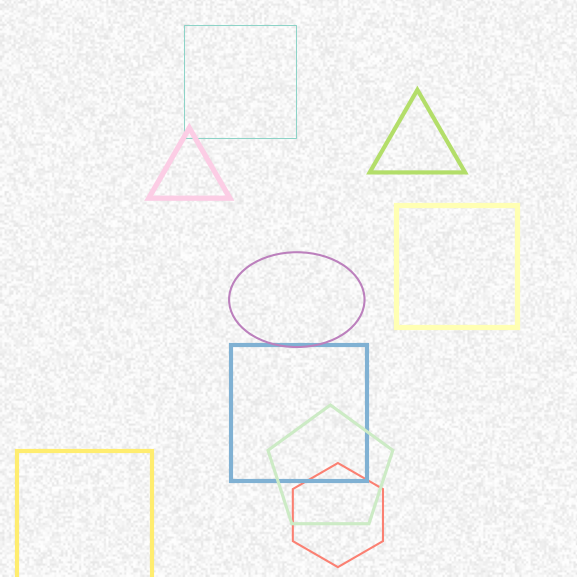[{"shape": "square", "thickness": 0.5, "radius": 0.49, "center": [0.415, 0.858]}, {"shape": "square", "thickness": 2.5, "radius": 0.53, "center": [0.79, 0.538]}, {"shape": "hexagon", "thickness": 1, "radius": 0.45, "center": [0.585, 0.107]}, {"shape": "square", "thickness": 2, "radius": 0.59, "center": [0.518, 0.284]}, {"shape": "triangle", "thickness": 2, "radius": 0.48, "center": [0.723, 0.748]}, {"shape": "triangle", "thickness": 2.5, "radius": 0.41, "center": [0.328, 0.697]}, {"shape": "oval", "thickness": 1, "radius": 0.59, "center": [0.514, 0.48]}, {"shape": "pentagon", "thickness": 1.5, "radius": 0.57, "center": [0.572, 0.184]}, {"shape": "square", "thickness": 2, "radius": 0.59, "center": [0.146, 0.101]}]